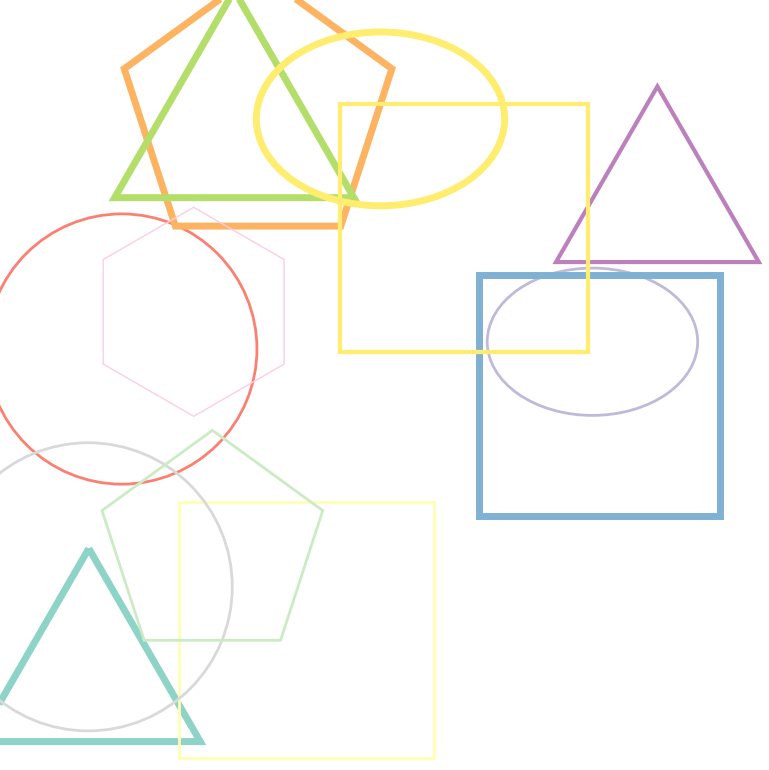[{"shape": "triangle", "thickness": 2.5, "radius": 0.84, "center": [0.115, 0.12]}, {"shape": "square", "thickness": 1, "radius": 0.83, "center": [0.398, 0.182]}, {"shape": "oval", "thickness": 1, "radius": 0.68, "center": [0.769, 0.556]}, {"shape": "circle", "thickness": 1, "radius": 0.88, "center": [0.158, 0.547]}, {"shape": "square", "thickness": 2.5, "radius": 0.78, "center": [0.779, 0.486]}, {"shape": "pentagon", "thickness": 2.5, "radius": 0.91, "center": [0.335, 0.854]}, {"shape": "triangle", "thickness": 2.5, "radius": 0.9, "center": [0.304, 0.833]}, {"shape": "hexagon", "thickness": 0.5, "radius": 0.68, "center": [0.252, 0.595]}, {"shape": "circle", "thickness": 1, "radius": 0.94, "center": [0.115, 0.238]}, {"shape": "triangle", "thickness": 1.5, "radius": 0.76, "center": [0.854, 0.736]}, {"shape": "pentagon", "thickness": 1, "radius": 0.75, "center": [0.276, 0.29]}, {"shape": "oval", "thickness": 2.5, "radius": 0.81, "center": [0.494, 0.846]}, {"shape": "square", "thickness": 1.5, "radius": 0.8, "center": [0.603, 0.704]}]